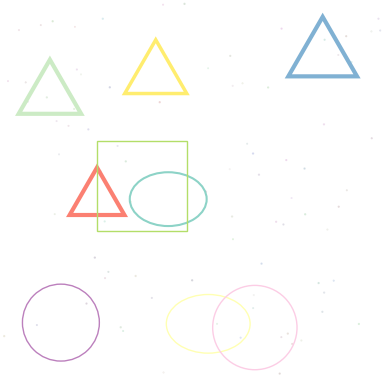[{"shape": "oval", "thickness": 1.5, "radius": 0.5, "center": [0.437, 0.483]}, {"shape": "oval", "thickness": 1, "radius": 0.54, "center": [0.541, 0.159]}, {"shape": "triangle", "thickness": 3, "radius": 0.41, "center": [0.252, 0.483]}, {"shape": "triangle", "thickness": 3, "radius": 0.52, "center": [0.838, 0.853]}, {"shape": "square", "thickness": 1, "radius": 0.59, "center": [0.369, 0.517]}, {"shape": "circle", "thickness": 1, "radius": 0.55, "center": [0.662, 0.149]}, {"shape": "circle", "thickness": 1, "radius": 0.5, "center": [0.158, 0.162]}, {"shape": "triangle", "thickness": 3, "radius": 0.47, "center": [0.13, 0.751]}, {"shape": "triangle", "thickness": 2.5, "radius": 0.47, "center": [0.405, 0.804]}]